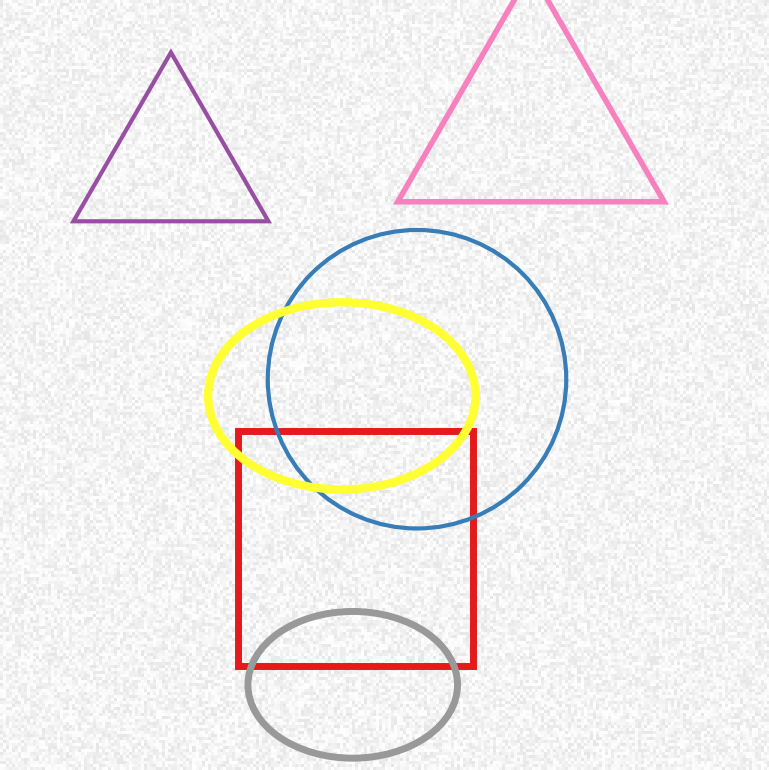[{"shape": "square", "thickness": 2.5, "radius": 0.76, "center": [0.462, 0.287]}, {"shape": "circle", "thickness": 1.5, "radius": 0.97, "center": [0.542, 0.508]}, {"shape": "triangle", "thickness": 1.5, "radius": 0.73, "center": [0.222, 0.786]}, {"shape": "oval", "thickness": 3, "radius": 0.87, "center": [0.444, 0.486]}, {"shape": "triangle", "thickness": 2, "radius": 1.0, "center": [0.69, 0.838]}, {"shape": "oval", "thickness": 2.5, "radius": 0.68, "center": [0.458, 0.111]}]